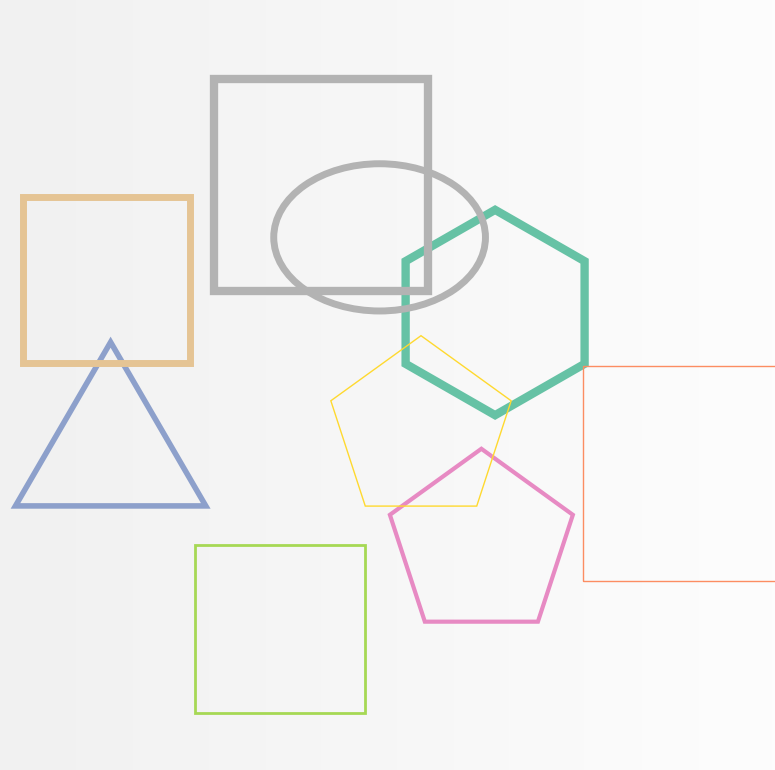[{"shape": "hexagon", "thickness": 3, "radius": 0.67, "center": [0.639, 0.594]}, {"shape": "square", "thickness": 0.5, "radius": 0.7, "center": [0.891, 0.385]}, {"shape": "triangle", "thickness": 2, "radius": 0.71, "center": [0.143, 0.414]}, {"shape": "pentagon", "thickness": 1.5, "radius": 0.62, "center": [0.621, 0.293]}, {"shape": "square", "thickness": 1, "radius": 0.55, "center": [0.361, 0.184]}, {"shape": "pentagon", "thickness": 0.5, "radius": 0.61, "center": [0.543, 0.442]}, {"shape": "square", "thickness": 2.5, "radius": 0.54, "center": [0.138, 0.637]}, {"shape": "square", "thickness": 3, "radius": 0.69, "center": [0.414, 0.76]}, {"shape": "oval", "thickness": 2.5, "radius": 0.68, "center": [0.49, 0.692]}]